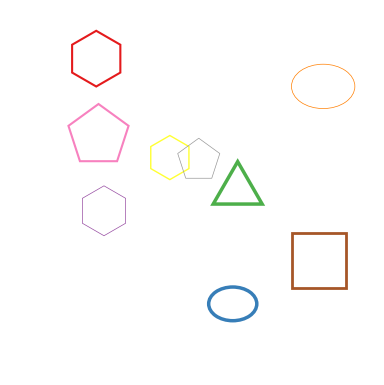[{"shape": "hexagon", "thickness": 1.5, "radius": 0.36, "center": [0.25, 0.848]}, {"shape": "oval", "thickness": 2.5, "radius": 0.31, "center": [0.605, 0.211]}, {"shape": "triangle", "thickness": 2.5, "radius": 0.37, "center": [0.617, 0.507]}, {"shape": "hexagon", "thickness": 0.5, "radius": 0.32, "center": [0.27, 0.453]}, {"shape": "oval", "thickness": 0.5, "radius": 0.41, "center": [0.839, 0.776]}, {"shape": "hexagon", "thickness": 1, "radius": 0.29, "center": [0.441, 0.591]}, {"shape": "square", "thickness": 2, "radius": 0.36, "center": [0.829, 0.323]}, {"shape": "pentagon", "thickness": 1.5, "radius": 0.41, "center": [0.256, 0.648]}, {"shape": "pentagon", "thickness": 0.5, "radius": 0.29, "center": [0.516, 0.583]}]